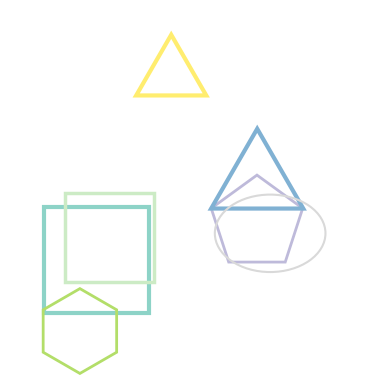[{"shape": "square", "thickness": 3, "radius": 0.68, "center": [0.25, 0.324]}, {"shape": "pentagon", "thickness": 2, "radius": 0.62, "center": [0.667, 0.42]}, {"shape": "triangle", "thickness": 3, "radius": 0.69, "center": [0.668, 0.527]}, {"shape": "hexagon", "thickness": 2, "radius": 0.55, "center": [0.208, 0.14]}, {"shape": "oval", "thickness": 1.5, "radius": 0.72, "center": [0.702, 0.394]}, {"shape": "square", "thickness": 2.5, "radius": 0.58, "center": [0.285, 0.382]}, {"shape": "triangle", "thickness": 3, "radius": 0.53, "center": [0.445, 0.805]}]